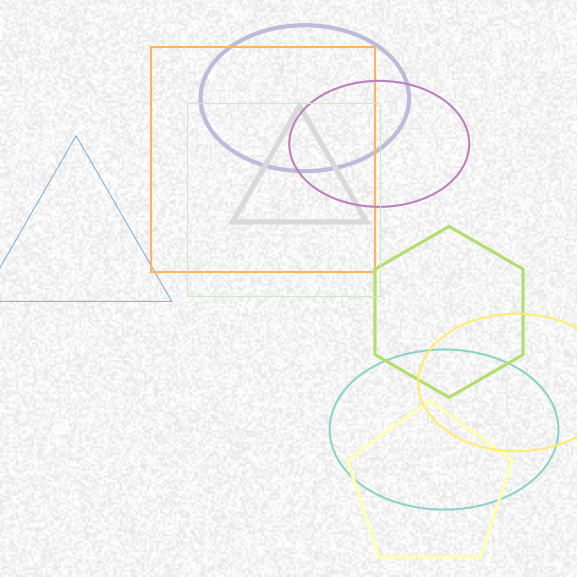[{"shape": "oval", "thickness": 1, "radius": 0.99, "center": [0.769, 0.255]}, {"shape": "pentagon", "thickness": 1.5, "radius": 0.75, "center": [0.744, 0.156]}, {"shape": "oval", "thickness": 2, "radius": 0.9, "center": [0.528, 0.829]}, {"shape": "triangle", "thickness": 0.5, "radius": 0.96, "center": [0.132, 0.573]}, {"shape": "square", "thickness": 1, "radius": 0.97, "center": [0.456, 0.723]}, {"shape": "hexagon", "thickness": 1.5, "radius": 0.74, "center": [0.778, 0.459]}, {"shape": "triangle", "thickness": 2.5, "radius": 0.67, "center": [0.519, 0.682]}, {"shape": "oval", "thickness": 1, "radius": 0.78, "center": [0.657, 0.75]}, {"shape": "square", "thickness": 0.5, "radius": 0.84, "center": [0.491, 0.654]}, {"shape": "oval", "thickness": 1, "radius": 0.85, "center": [0.894, 0.337]}]